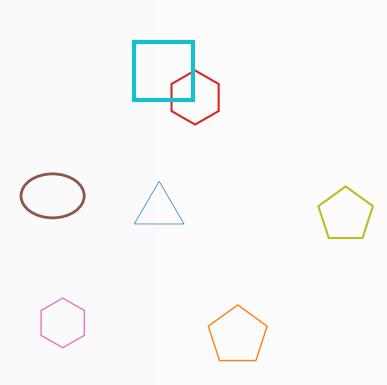[{"shape": "triangle", "thickness": 0.5, "radius": 0.37, "center": [0.411, 0.455]}, {"shape": "pentagon", "thickness": 1, "radius": 0.4, "center": [0.613, 0.128]}, {"shape": "hexagon", "thickness": 1.5, "radius": 0.35, "center": [0.503, 0.747]}, {"shape": "oval", "thickness": 2, "radius": 0.41, "center": [0.136, 0.491]}, {"shape": "hexagon", "thickness": 1, "radius": 0.32, "center": [0.162, 0.161]}, {"shape": "pentagon", "thickness": 1.5, "radius": 0.37, "center": [0.892, 0.442]}, {"shape": "square", "thickness": 3, "radius": 0.38, "center": [0.422, 0.815]}]